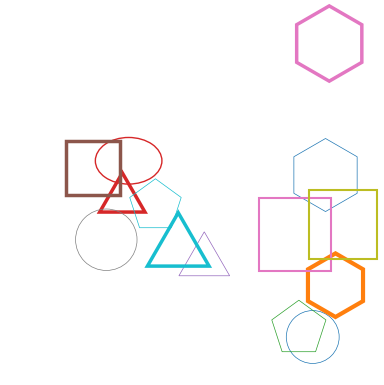[{"shape": "circle", "thickness": 0.5, "radius": 0.34, "center": [0.812, 0.125]}, {"shape": "hexagon", "thickness": 0.5, "radius": 0.47, "center": [0.845, 0.545]}, {"shape": "hexagon", "thickness": 3, "radius": 0.41, "center": [0.871, 0.259]}, {"shape": "pentagon", "thickness": 0.5, "radius": 0.37, "center": [0.776, 0.146]}, {"shape": "triangle", "thickness": 2.5, "radius": 0.34, "center": [0.318, 0.483]}, {"shape": "oval", "thickness": 1, "radius": 0.43, "center": [0.334, 0.582]}, {"shape": "triangle", "thickness": 0.5, "radius": 0.38, "center": [0.531, 0.322]}, {"shape": "square", "thickness": 2.5, "radius": 0.35, "center": [0.242, 0.563]}, {"shape": "hexagon", "thickness": 2.5, "radius": 0.49, "center": [0.855, 0.887]}, {"shape": "square", "thickness": 1.5, "radius": 0.47, "center": [0.766, 0.391]}, {"shape": "circle", "thickness": 0.5, "radius": 0.4, "center": [0.276, 0.377]}, {"shape": "square", "thickness": 1.5, "radius": 0.44, "center": [0.891, 0.417]}, {"shape": "triangle", "thickness": 2.5, "radius": 0.46, "center": [0.463, 0.355]}, {"shape": "pentagon", "thickness": 0.5, "radius": 0.35, "center": [0.404, 0.465]}]